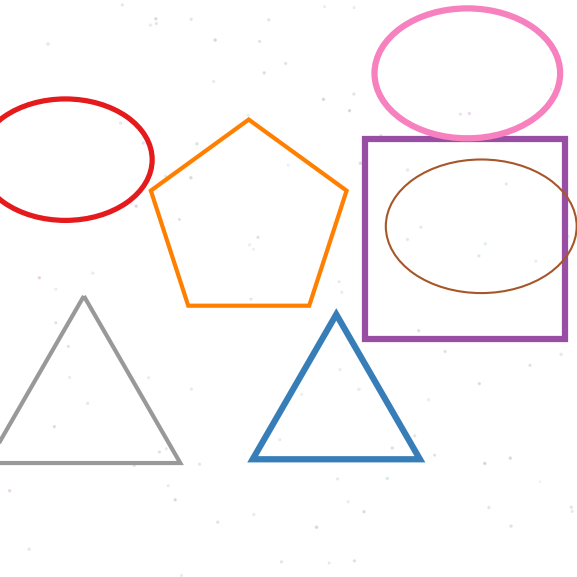[{"shape": "oval", "thickness": 2.5, "radius": 0.75, "center": [0.113, 0.723]}, {"shape": "triangle", "thickness": 3, "radius": 0.84, "center": [0.582, 0.287]}, {"shape": "square", "thickness": 3, "radius": 0.87, "center": [0.805, 0.585]}, {"shape": "pentagon", "thickness": 2, "radius": 0.89, "center": [0.431, 0.614]}, {"shape": "oval", "thickness": 1, "radius": 0.83, "center": [0.833, 0.607]}, {"shape": "oval", "thickness": 3, "radius": 0.8, "center": [0.809, 0.872]}, {"shape": "triangle", "thickness": 2, "radius": 0.96, "center": [0.145, 0.294]}]